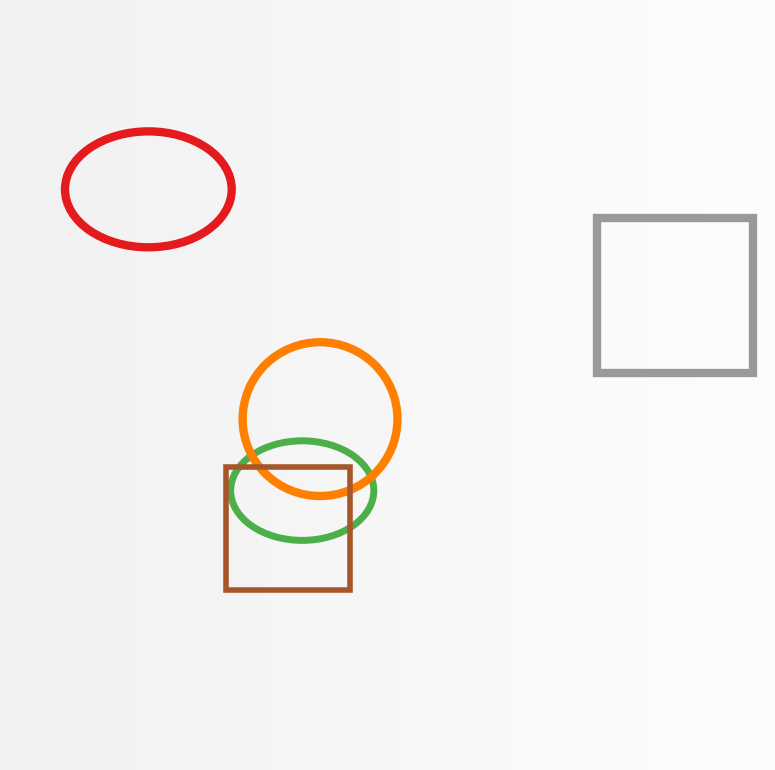[{"shape": "oval", "thickness": 3, "radius": 0.54, "center": [0.191, 0.754]}, {"shape": "oval", "thickness": 2.5, "radius": 0.46, "center": [0.39, 0.363]}, {"shape": "circle", "thickness": 3, "radius": 0.5, "center": [0.413, 0.456]}, {"shape": "square", "thickness": 2, "radius": 0.4, "center": [0.372, 0.313]}, {"shape": "square", "thickness": 3, "radius": 0.5, "center": [0.871, 0.616]}]